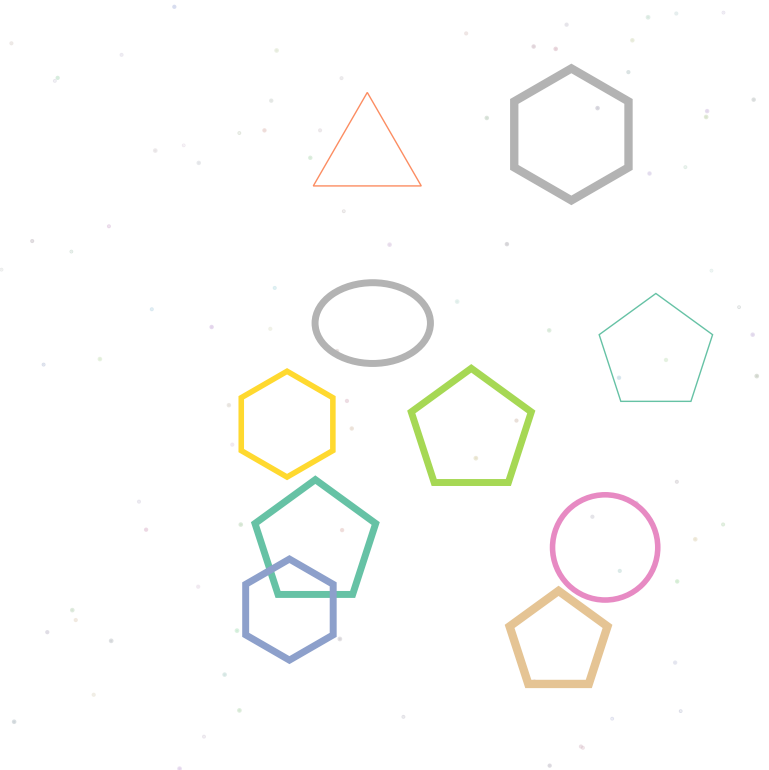[{"shape": "pentagon", "thickness": 0.5, "radius": 0.39, "center": [0.852, 0.541]}, {"shape": "pentagon", "thickness": 2.5, "radius": 0.41, "center": [0.41, 0.295]}, {"shape": "triangle", "thickness": 0.5, "radius": 0.4, "center": [0.477, 0.799]}, {"shape": "hexagon", "thickness": 2.5, "radius": 0.33, "center": [0.376, 0.208]}, {"shape": "circle", "thickness": 2, "radius": 0.34, "center": [0.786, 0.289]}, {"shape": "pentagon", "thickness": 2.5, "radius": 0.41, "center": [0.612, 0.44]}, {"shape": "hexagon", "thickness": 2, "radius": 0.34, "center": [0.373, 0.449]}, {"shape": "pentagon", "thickness": 3, "radius": 0.33, "center": [0.725, 0.166]}, {"shape": "oval", "thickness": 2.5, "radius": 0.37, "center": [0.484, 0.58]}, {"shape": "hexagon", "thickness": 3, "radius": 0.43, "center": [0.742, 0.825]}]